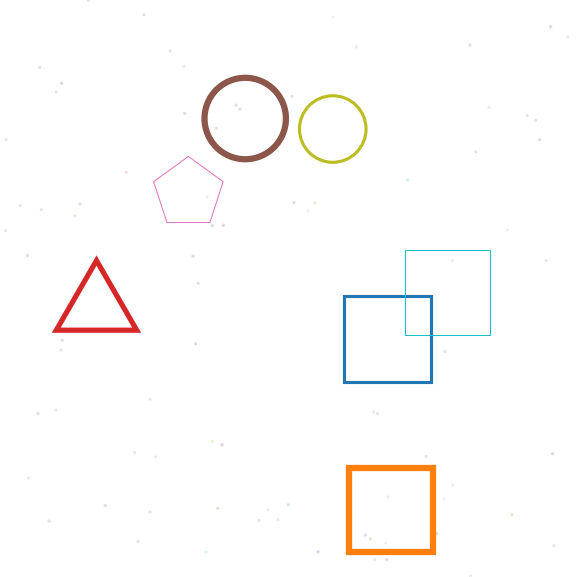[{"shape": "square", "thickness": 1.5, "radius": 0.37, "center": [0.671, 0.412]}, {"shape": "square", "thickness": 3, "radius": 0.36, "center": [0.678, 0.116]}, {"shape": "triangle", "thickness": 2.5, "radius": 0.4, "center": [0.167, 0.468]}, {"shape": "circle", "thickness": 3, "radius": 0.35, "center": [0.425, 0.794]}, {"shape": "pentagon", "thickness": 0.5, "radius": 0.32, "center": [0.326, 0.665]}, {"shape": "circle", "thickness": 1.5, "radius": 0.29, "center": [0.576, 0.776]}, {"shape": "square", "thickness": 0.5, "radius": 0.37, "center": [0.774, 0.492]}]